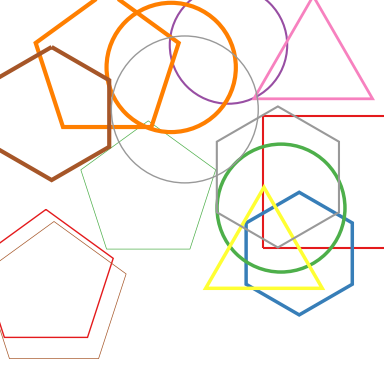[{"shape": "pentagon", "thickness": 1, "radius": 0.92, "center": [0.119, 0.272]}, {"shape": "square", "thickness": 1.5, "radius": 0.85, "center": [0.854, 0.527]}, {"shape": "hexagon", "thickness": 2.5, "radius": 0.8, "center": [0.777, 0.341]}, {"shape": "circle", "thickness": 2.5, "radius": 0.83, "center": [0.73, 0.46]}, {"shape": "pentagon", "thickness": 0.5, "radius": 0.92, "center": [0.385, 0.502]}, {"shape": "circle", "thickness": 1.5, "radius": 0.76, "center": [0.593, 0.883]}, {"shape": "pentagon", "thickness": 3, "radius": 0.98, "center": [0.278, 0.828]}, {"shape": "circle", "thickness": 3, "radius": 0.84, "center": [0.445, 0.825]}, {"shape": "triangle", "thickness": 2.5, "radius": 0.87, "center": [0.686, 0.339]}, {"shape": "pentagon", "thickness": 0.5, "radius": 0.98, "center": [0.14, 0.228]}, {"shape": "hexagon", "thickness": 3, "radius": 0.86, "center": [0.134, 0.705]}, {"shape": "triangle", "thickness": 2, "radius": 0.89, "center": [0.814, 0.832]}, {"shape": "circle", "thickness": 1, "radius": 0.95, "center": [0.48, 0.716]}, {"shape": "hexagon", "thickness": 1.5, "radius": 0.92, "center": [0.722, 0.54]}]